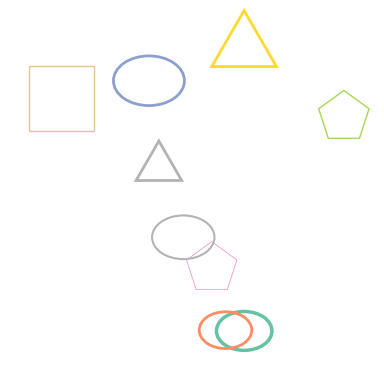[{"shape": "oval", "thickness": 2.5, "radius": 0.36, "center": [0.634, 0.14]}, {"shape": "oval", "thickness": 2, "radius": 0.34, "center": [0.586, 0.142]}, {"shape": "oval", "thickness": 2, "radius": 0.46, "center": [0.387, 0.79]}, {"shape": "pentagon", "thickness": 0.5, "radius": 0.34, "center": [0.55, 0.304]}, {"shape": "pentagon", "thickness": 1, "radius": 0.34, "center": [0.893, 0.696]}, {"shape": "triangle", "thickness": 2, "radius": 0.49, "center": [0.634, 0.876]}, {"shape": "square", "thickness": 1, "radius": 0.42, "center": [0.161, 0.743]}, {"shape": "oval", "thickness": 1.5, "radius": 0.41, "center": [0.476, 0.384]}, {"shape": "triangle", "thickness": 2, "radius": 0.34, "center": [0.413, 0.565]}]